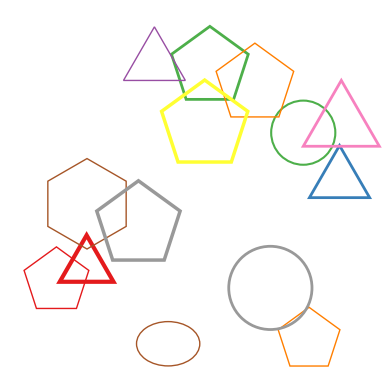[{"shape": "pentagon", "thickness": 1, "radius": 0.44, "center": [0.147, 0.27]}, {"shape": "triangle", "thickness": 3, "radius": 0.4, "center": [0.225, 0.308]}, {"shape": "triangle", "thickness": 2, "radius": 0.45, "center": [0.882, 0.532]}, {"shape": "circle", "thickness": 1.5, "radius": 0.42, "center": [0.788, 0.655]}, {"shape": "pentagon", "thickness": 2, "radius": 0.52, "center": [0.545, 0.827]}, {"shape": "triangle", "thickness": 1, "radius": 0.46, "center": [0.401, 0.837]}, {"shape": "pentagon", "thickness": 1, "radius": 0.53, "center": [0.662, 0.782]}, {"shape": "pentagon", "thickness": 1, "radius": 0.42, "center": [0.803, 0.118]}, {"shape": "pentagon", "thickness": 2.5, "radius": 0.59, "center": [0.532, 0.674]}, {"shape": "hexagon", "thickness": 1, "radius": 0.59, "center": [0.226, 0.471]}, {"shape": "oval", "thickness": 1, "radius": 0.41, "center": [0.437, 0.107]}, {"shape": "triangle", "thickness": 2, "radius": 0.57, "center": [0.887, 0.677]}, {"shape": "circle", "thickness": 2, "radius": 0.54, "center": [0.702, 0.252]}, {"shape": "pentagon", "thickness": 2.5, "radius": 0.57, "center": [0.36, 0.417]}]